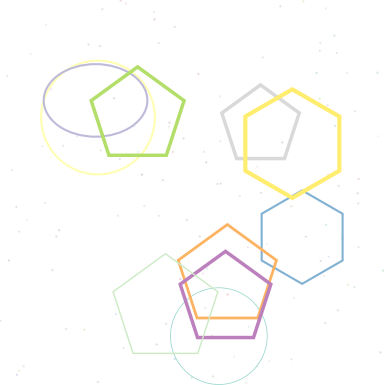[{"shape": "circle", "thickness": 0.5, "radius": 0.63, "center": [0.568, 0.127]}, {"shape": "circle", "thickness": 1.5, "radius": 0.74, "center": [0.255, 0.695]}, {"shape": "oval", "thickness": 1.5, "radius": 0.67, "center": [0.248, 0.739]}, {"shape": "hexagon", "thickness": 1.5, "radius": 0.61, "center": [0.785, 0.384]}, {"shape": "pentagon", "thickness": 2, "radius": 0.67, "center": [0.591, 0.283]}, {"shape": "pentagon", "thickness": 2.5, "radius": 0.63, "center": [0.357, 0.699]}, {"shape": "pentagon", "thickness": 2.5, "radius": 0.53, "center": [0.677, 0.674]}, {"shape": "pentagon", "thickness": 2.5, "radius": 0.62, "center": [0.586, 0.223]}, {"shape": "pentagon", "thickness": 1, "radius": 0.72, "center": [0.43, 0.198]}, {"shape": "hexagon", "thickness": 3, "radius": 0.7, "center": [0.759, 0.627]}]